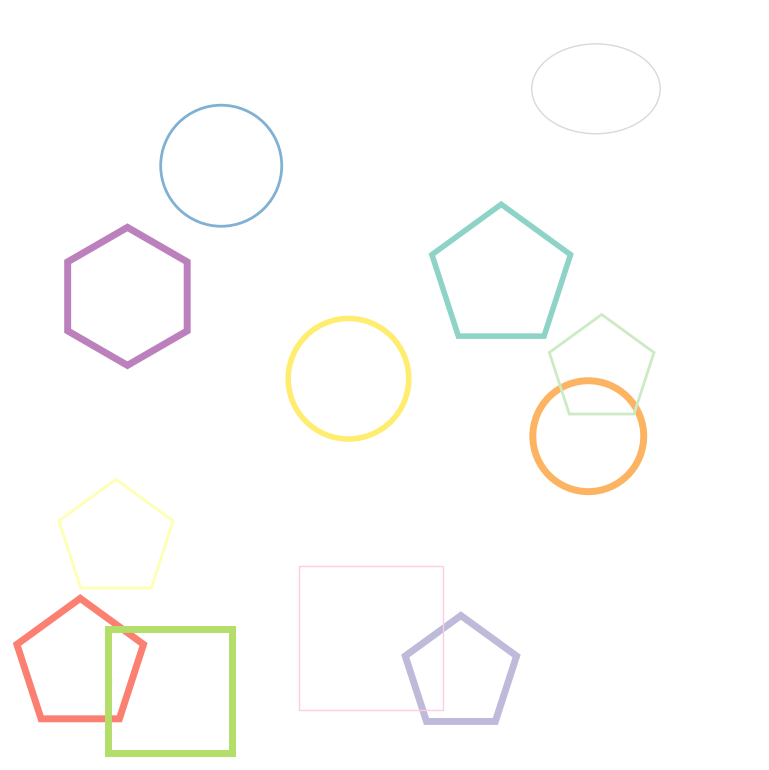[{"shape": "pentagon", "thickness": 2, "radius": 0.47, "center": [0.651, 0.64]}, {"shape": "pentagon", "thickness": 1, "radius": 0.39, "center": [0.151, 0.299]}, {"shape": "pentagon", "thickness": 2.5, "radius": 0.38, "center": [0.599, 0.125]}, {"shape": "pentagon", "thickness": 2.5, "radius": 0.43, "center": [0.104, 0.136]}, {"shape": "circle", "thickness": 1, "radius": 0.39, "center": [0.287, 0.785]}, {"shape": "circle", "thickness": 2.5, "radius": 0.36, "center": [0.764, 0.434]}, {"shape": "square", "thickness": 2.5, "radius": 0.4, "center": [0.221, 0.103]}, {"shape": "square", "thickness": 0.5, "radius": 0.47, "center": [0.481, 0.171]}, {"shape": "oval", "thickness": 0.5, "radius": 0.42, "center": [0.774, 0.885]}, {"shape": "hexagon", "thickness": 2.5, "radius": 0.45, "center": [0.165, 0.615]}, {"shape": "pentagon", "thickness": 1, "radius": 0.36, "center": [0.781, 0.52]}, {"shape": "circle", "thickness": 2, "radius": 0.39, "center": [0.453, 0.508]}]